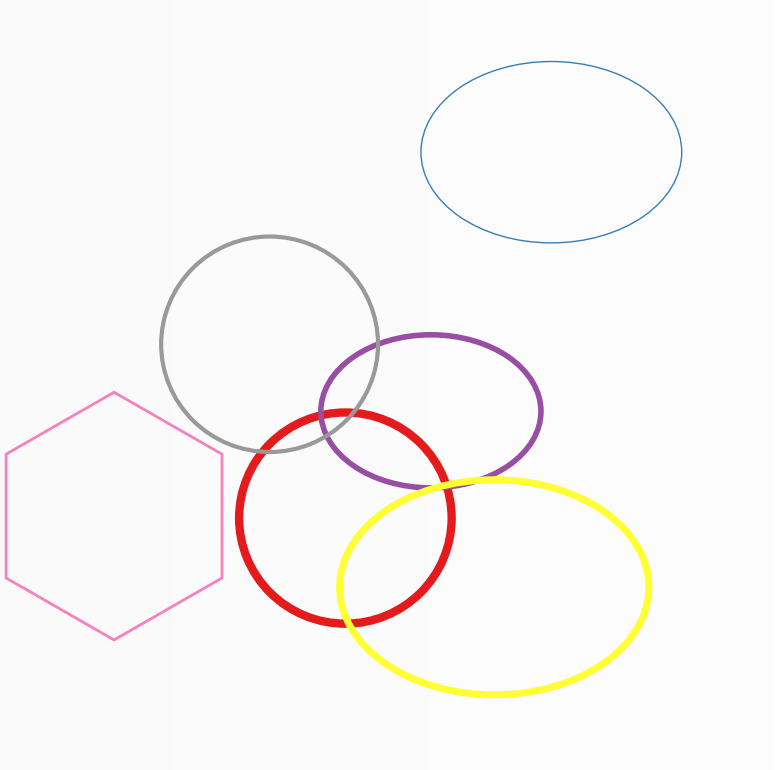[{"shape": "circle", "thickness": 3, "radius": 0.69, "center": [0.446, 0.327]}, {"shape": "oval", "thickness": 0.5, "radius": 0.84, "center": [0.711, 0.802]}, {"shape": "oval", "thickness": 2, "radius": 0.71, "center": [0.556, 0.466]}, {"shape": "oval", "thickness": 2.5, "radius": 1.0, "center": [0.638, 0.237]}, {"shape": "hexagon", "thickness": 1, "radius": 0.8, "center": [0.147, 0.33]}, {"shape": "circle", "thickness": 1.5, "radius": 0.7, "center": [0.348, 0.553]}]